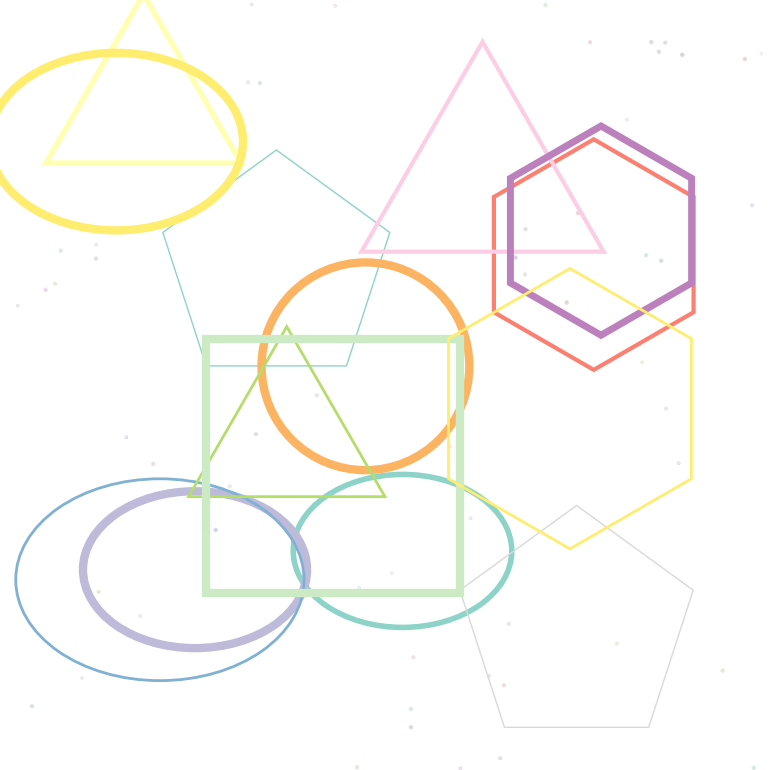[{"shape": "oval", "thickness": 2, "radius": 0.71, "center": [0.523, 0.285]}, {"shape": "pentagon", "thickness": 0.5, "radius": 0.77, "center": [0.359, 0.65]}, {"shape": "triangle", "thickness": 2, "radius": 0.73, "center": [0.186, 0.861]}, {"shape": "oval", "thickness": 3, "radius": 0.73, "center": [0.253, 0.26]}, {"shape": "hexagon", "thickness": 1.5, "radius": 0.75, "center": [0.771, 0.669]}, {"shape": "oval", "thickness": 1, "radius": 0.94, "center": [0.208, 0.247]}, {"shape": "circle", "thickness": 3, "radius": 0.67, "center": [0.475, 0.524]}, {"shape": "triangle", "thickness": 1, "radius": 0.74, "center": [0.372, 0.429]}, {"shape": "triangle", "thickness": 1.5, "radius": 0.91, "center": [0.627, 0.764]}, {"shape": "pentagon", "thickness": 0.5, "radius": 0.8, "center": [0.749, 0.184]}, {"shape": "hexagon", "thickness": 2.5, "radius": 0.68, "center": [0.781, 0.7]}, {"shape": "square", "thickness": 3, "radius": 0.82, "center": [0.432, 0.395]}, {"shape": "hexagon", "thickness": 1, "radius": 0.91, "center": [0.74, 0.469]}, {"shape": "oval", "thickness": 3, "radius": 0.82, "center": [0.151, 0.816]}]